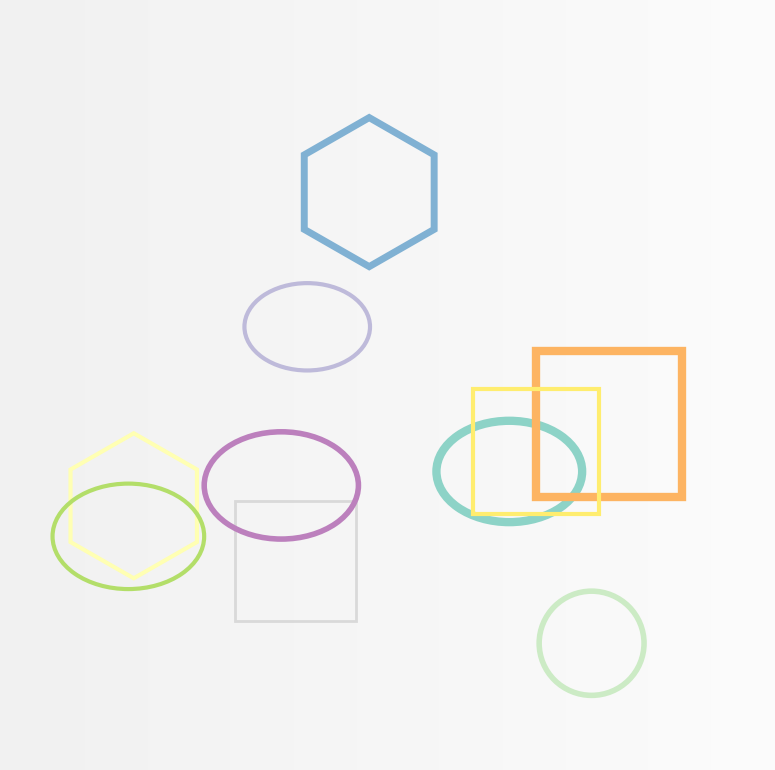[{"shape": "oval", "thickness": 3, "radius": 0.47, "center": [0.657, 0.388]}, {"shape": "hexagon", "thickness": 1.5, "radius": 0.47, "center": [0.173, 0.343]}, {"shape": "oval", "thickness": 1.5, "radius": 0.41, "center": [0.396, 0.576]}, {"shape": "hexagon", "thickness": 2.5, "radius": 0.48, "center": [0.476, 0.75]}, {"shape": "square", "thickness": 3, "radius": 0.47, "center": [0.786, 0.449]}, {"shape": "oval", "thickness": 1.5, "radius": 0.49, "center": [0.166, 0.303]}, {"shape": "square", "thickness": 1, "radius": 0.39, "center": [0.382, 0.272]}, {"shape": "oval", "thickness": 2, "radius": 0.5, "center": [0.363, 0.37]}, {"shape": "circle", "thickness": 2, "radius": 0.34, "center": [0.763, 0.165]}, {"shape": "square", "thickness": 1.5, "radius": 0.41, "center": [0.692, 0.413]}]